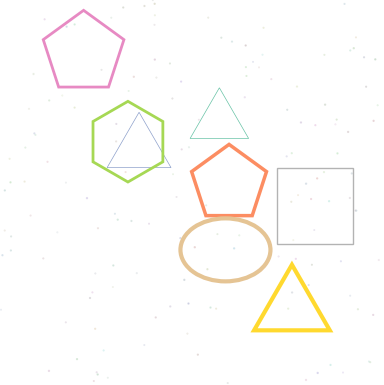[{"shape": "triangle", "thickness": 0.5, "radius": 0.44, "center": [0.57, 0.684]}, {"shape": "pentagon", "thickness": 2.5, "radius": 0.51, "center": [0.595, 0.523]}, {"shape": "triangle", "thickness": 0.5, "radius": 0.48, "center": [0.361, 0.613]}, {"shape": "pentagon", "thickness": 2, "radius": 0.55, "center": [0.217, 0.863]}, {"shape": "hexagon", "thickness": 2, "radius": 0.52, "center": [0.332, 0.632]}, {"shape": "triangle", "thickness": 3, "radius": 0.57, "center": [0.758, 0.199]}, {"shape": "oval", "thickness": 3, "radius": 0.58, "center": [0.586, 0.351]}, {"shape": "square", "thickness": 1, "radius": 0.5, "center": [0.818, 0.464]}]